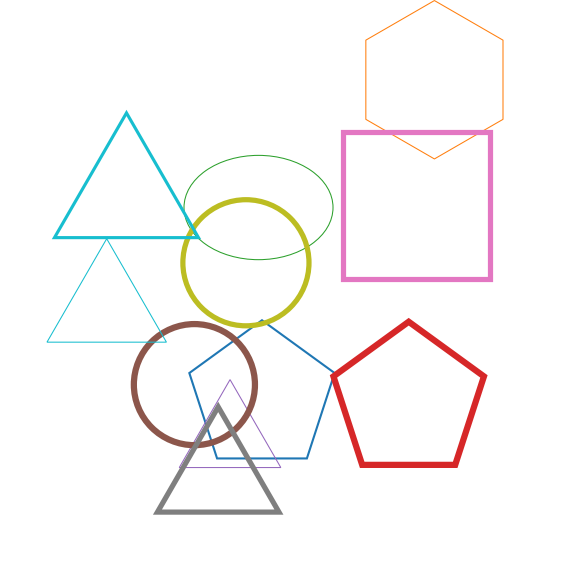[{"shape": "pentagon", "thickness": 1, "radius": 0.66, "center": [0.454, 0.312]}, {"shape": "hexagon", "thickness": 0.5, "radius": 0.69, "center": [0.752, 0.861]}, {"shape": "oval", "thickness": 0.5, "radius": 0.65, "center": [0.448, 0.64]}, {"shape": "pentagon", "thickness": 3, "radius": 0.68, "center": [0.708, 0.305]}, {"shape": "triangle", "thickness": 0.5, "radius": 0.51, "center": [0.398, 0.24]}, {"shape": "circle", "thickness": 3, "radius": 0.52, "center": [0.337, 0.333]}, {"shape": "square", "thickness": 2.5, "radius": 0.64, "center": [0.721, 0.643]}, {"shape": "triangle", "thickness": 2.5, "radius": 0.61, "center": [0.378, 0.173]}, {"shape": "circle", "thickness": 2.5, "radius": 0.55, "center": [0.426, 0.544]}, {"shape": "triangle", "thickness": 0.5, "radius": 0.6, "center": [0.185, 0.466]}, {"shape": "triangle", "thickness": 1.5, "radius": 0.72, "center": [0.219, 0.66]}]